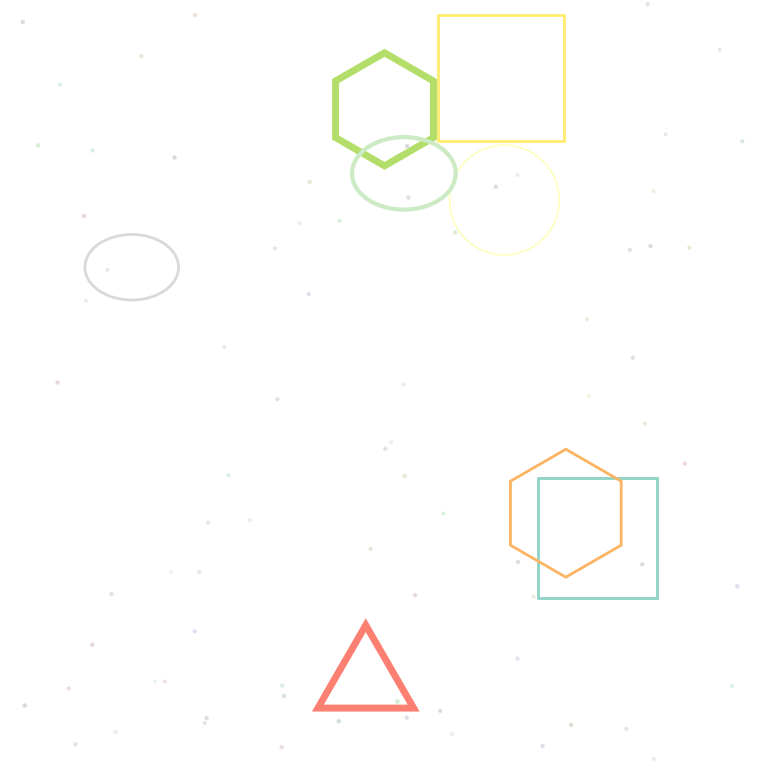[{"shape": "square", "thickness": 1, "radius": 0.39, "center": [0.776, 0.301]}, {"shape": "circle", "thickness": 0.5, "radius": 0.36, "center": [0.655, 0.74]}, {"shape": "triangle", "thickness": 2.5, "radius": 0.36, "center": [0.475, 0.116]}, {"shape": "hexagon", "thickness": 1, "radius": 0.42, "center": [0.735, 0.334]}, {"shape": "hexagon", "thickness": 2.5, "radius": 0.37, "center": [0.499, 0.858]}, {"shape": "oval", "thickness": 1, "radius": 0.3, "center": [0.171, 0.653]}, {"shape": "oval", "thickness": 1.5, "radius": 0.34, "center": [0.525, 0.775]}, {"shape": "square", "thickness": 1, "radius": 0.41, "center": [0.65, 0.898]}]